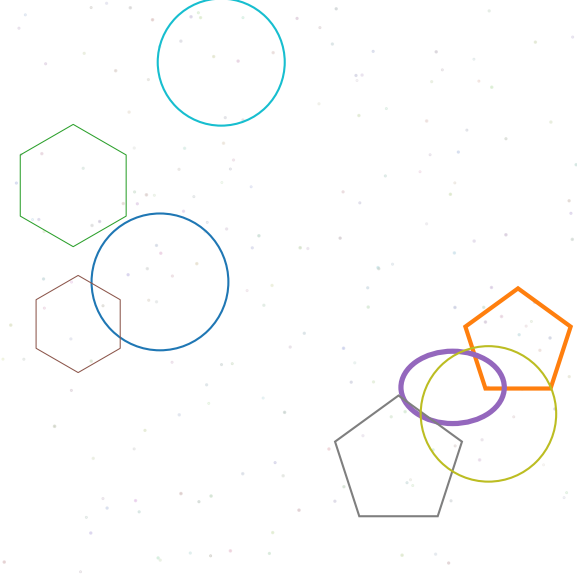[{"shape": "circle", "thickness": 1, "radius": 0.59, "center": [0.277, 0.511]}, {"shape": "pentagon", "thickness": 2, "radius": 0.48, "center": [0.897, 0.404]}, {"shape": "hexagon", "thickness": 0.5, "radius": 0.53, "center": [0.127, 0.678]}, {"shape": "oval", "thickness": 2.5, "radius": 0.45, "center": [0.784, 0.328]}, {"shape": "hexagon", "thickness": 0.5, "radius": 0.42, "center": [0.135, 0.438]}, {"shape": "pentagon", "thickness": 1, "radius": 0.58, "center": [0.69, 0.199]}, {"shape": "circle", "thickness": 1, "radius": 0.59, "center": [0.846, 0.282]}, {"shape": "circle", "thickness": 1, "radius": 0.55, "center": [0.383, 0.892]}]